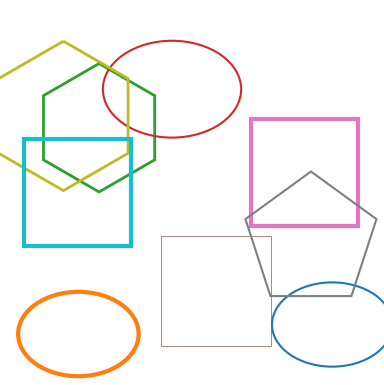[{"shape": "oval", "thickness": 1.5, "radius": 0.78, "center": [0.863, 0.157]}, {"shape": "oval", "thickness": 3, "radius": 0.78, "center": [0.204, 0.132]}, {"shape": "hexagon", "thickness": 2, "radius": 0.83, "center": [0.257, 0.668]}, {"shape": "oval", "thickness": 1.5, "radius": 0.9, "center": [0.447, 0.768]}, {"shape": "square", "thickness": 0.5, "radius": 0.71, "center": [0.561, 0.245]}, {"shape": "square", "thickness": 3, "radius": 0.69, "center": [0.79, 0.552]}, {"shape": "pentagon", "thickness": 1.5, "radius": 0.89, "center": [0.808, 0.376]}, {"shape": "hexagon", "thickness": 2, "radius": 0.97, "center": [0.165, 0.699]}, {"shape": "square", "thickness": 3, "radius": 0.69, "center": [0.2, 0.499]}]